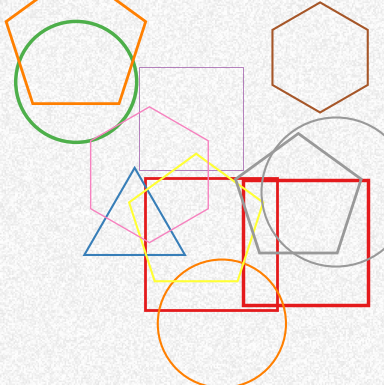[{"shape": "square", "thickness": 2.5, "radius": 0.81, "center": [0.794, 0.371]}, {"shape": "square", "thickness": 2, "radius": 0.85, "center": [0.548, 0.367]}, {"shape": "triangle", "thickness": 1.5, "radius": 0.75, "center": [0.35, 0.413]}, {"shape": "circle", "thickness": 2.5, "radius": 0.79, "center": [0.198, 0.787]}, {"shape": "square", "thickness": 0.5, "radius": 0.67, "center": [0.496, 0.693]}, {"shape": "pentagon", "thickness": 2, "radius": 0.95, "center": [0.197, 0.885]}, {"shape": "circle", "thickness": 1.5, "radius": 0.83, "center": [0.576, 0.159]}, {"shape": "pentagon", "thickness": 1.5, "radius": 0.92, "center": [0.509, 0.418]}, {"shape": "hexagon", "thickness": 1.5, "radius": 0.71, "center": [0.831, 0.851]}, {"shape": "hexagon", "thickness": 1, "radius": 0.88, "center": [0.388, 0.546]}, {"shape": "circle", "thickness": 1.5, "radius": 0.97, "center": [0.873, 0.501]}, {"shape": "pentagon", "thickness": 2, "radius": 0.86, "center": [0.775, 0.482]}]